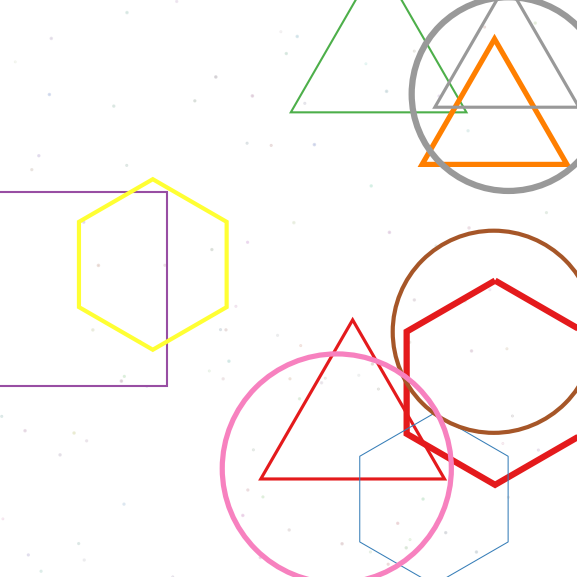[{"shape": "hexagon", "thickness": 3, "radius": 0.88, "center": [0.857, 0.336]}, {"shape": "triangle", "thickness": 1.5, "radius": 0.92, "center": [0.611, 0.262]}, {"shape": "hexagon", "thickness": 0.5, "radius": 0.74, "center": [0.751, 0.135]}, {"shape": "triangle", "thickness": 1, "radius": 0.88, "center": [0.656, 0.892]}, {"shape": "square", "thickness": 1, "radius": 0.84, "center": [0.121, 0.499]}, {"shape": "triangle", "thickness": 2.5, "radius": 0.72, "center": [0.856, 0.787]}, {"shape": "hexagon", "thickness": 2, "radius": 0.74, "center": [0.265, 0.541]}, {"shape": "circle", "thickness": 2, "radius": 0.88, "center": [0.855, 0.425]}, {"shape": "circle", "thickness": 2.5, "radius": 0.99, "center": [0.583, 0.188]}, {"shape": "circle", "thickness": 3, "radius": 0.84, "center": [0.881, 0.836]}, {"shape": "triangle", "thickness": 1.5, "radius": 0.72, "center": [0.878, 0.885]}]